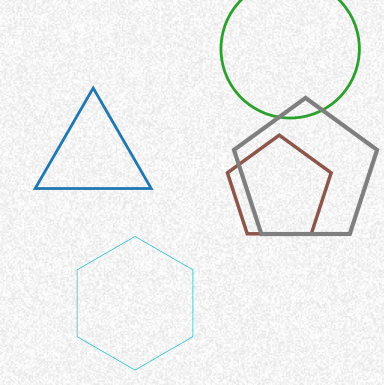[{"shape": "triangle", "thickness": 2, "radius": 0.87, "center": [0.242, 0.597]}, {"shape": "circle", "thickness": 2, "radius": 0.9, "center": [0.754, 0.873]}, {"shape": "pentagon", "thickness": 2.5, "radius": 0.71, "center": [0.725, 0.507]}, {"shape": "pentagon", "thickness": 3, "radius": 0.98, "center": [0.794, 0.55]}, {"shape": "hexagon", "thickness": 0.5, "radius": 0.87, "center": [0.351, 0.212]}]